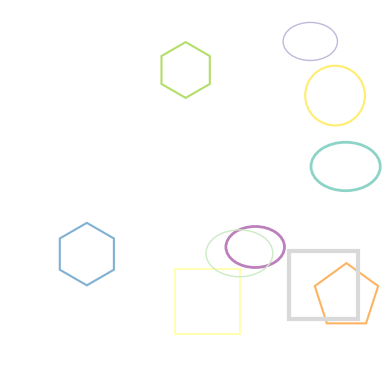[{"shape": "oval", "thickness": 2, "radius": 0.45, "center": [0.898, 0.568]}, {"shape": "square", "thickness": 1.5, "radius": 0.42, "center": [0.538, 0.218]}, {"shape": "oval", "thickness": 1, "radius": 0.35, "center": [0.806, 0.892]}, {"shape": "hexagon", "thickness": 1.5, "radius": 0.41, "center": [0.226, 0.34]}, {"shape": "pentagon", "thickness": 1.5, "radius": 0.43, "center": [0.9, 0.23]}, {"shape": "hexagon", "thickness": 1.5, "radius": 0.36, "center": [0.482, 0.818]}, {"shape": "square", "thickness": 3, "radius": 0.44, "center": [0.84, 0.26]}, {"shape": "oval", "thickness": 2, "radius": 0.38, "center": [0.663, 0.358]}, {"shape": "oval", "thickness": 1, "radius": 0.43, "center": [0.622, 0.342]}, {"shape": "circle", "thickness": 1.5, "radius": 0.39, "center": [0.87, 0.752]}]